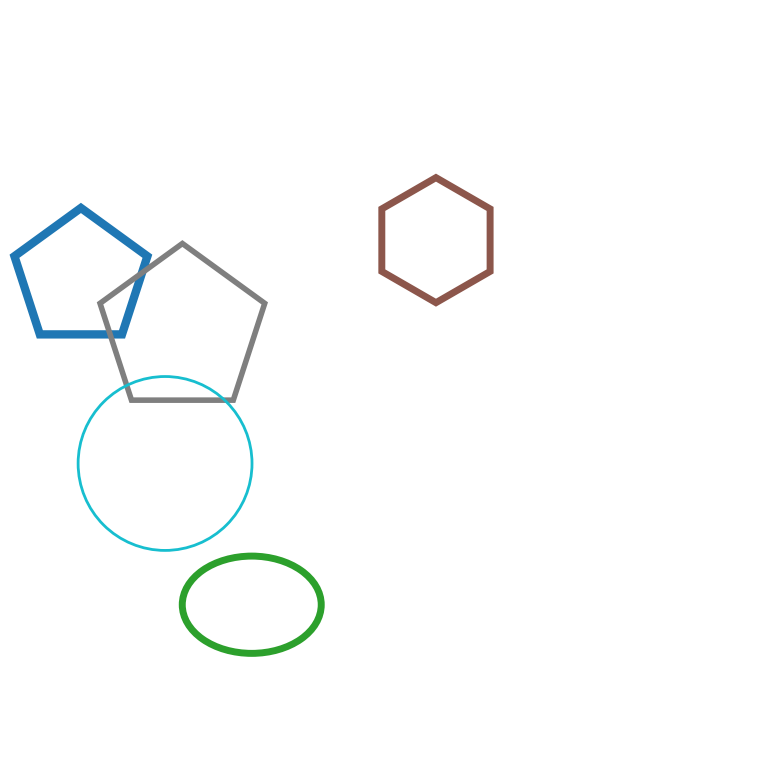[{"shape": "pentagon", "thickness": 3, "radius": 0.45, "center": [0.105, 0.639]}, {"shape": "oval", "thickness": 2.5, "radius": 0.45, "center": [0.327, 0.215]}, {"shape": "hexagon", "thickness": 2.5, "radius": 0.41, "center": [0.566, 0.688]}, {"shape": "pentagon", "thickness": 2, "radius": 0.56, "center": [0.237, 0.571]}, {"shape": "circle", "thickness": 1, "radius": 0.56, "center": [0.214, 0.398]}]